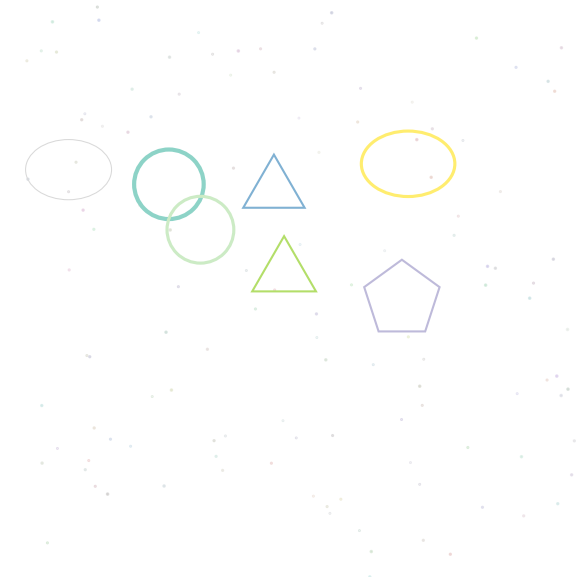[{"shape": "circle", "thickness": 2, "radius": 0.3, "center": [0.292, 0.68]}, {"shape": "pentagon", "thickness": 1, "radius": 0.34, "center": [0.696, 0.481]}, {"shape": "triangle", "thickness": 1, "radius": 0.31, "center": [0.474, 0.67]}, {"shape": "triangle", "thickness": 1, "radius": 0.32, "center": [0.492, 0.526]}, {"shape": "oval", "thickness": 0.5, "radius": 0.37, "center": [0.119, 0.705]}, {"shape": "circle", "thickness": 1.5, "radius": 0.29, "center": [0.347, 0.601]}, {"shape": "oval", "thickness": 1.5, "radius": 0.4, "center": [0.707, 0.715]}]